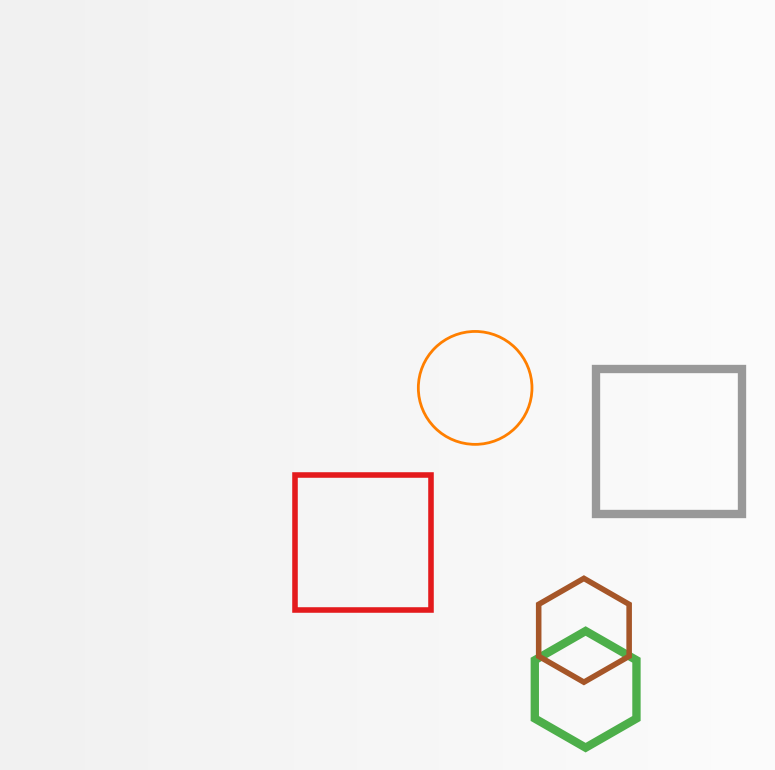[{"shape": "square", "thickness": 2, "radius": 0.44, "center": [0.468, 0.296]}, {"shape": "hexagon", "thickness": 3, "radius": 0.38, "center": [0.756, 0.105]}, {"shape": "circle", "thickness": 1, "radius": 0.37, "center": [0.613, 0.496]}, {"shape": "hexagon", "thickness": 2, "radius": 0.34, "center": [0.753, 0.181]}, {"shape": "square", "thickness": 3, "radius": 0.47, "center": [0.863, 0.427]}]